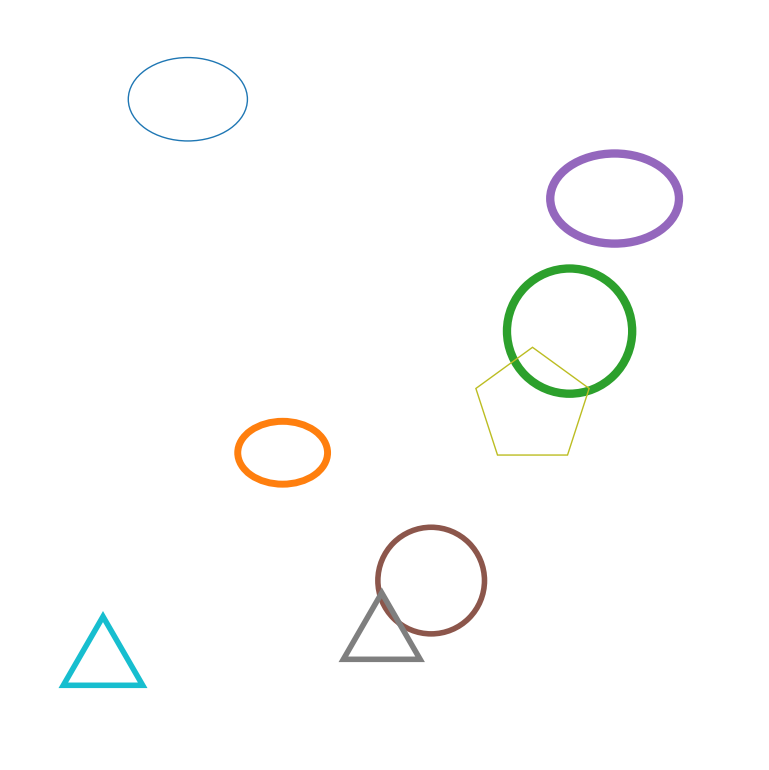[{"shape": "oval", "thickness": 0.5, "radius": 0.39, "center": [0.244, 0.871]}, {"shape": "oval", "thickness": 2.5, "radius": 0.29, "center": [0.367, 0.412]}, {"shape": "circle", "thickness": 3, "radius": 0.41, "center": [0.74, 0.57]}, {"shape": "oval", "thickness": 3, "radius": 0.42, "center": [0.798, 0.742]}, {"shape": "circle", "thickness": 2, "radius": 0.35, "center": [0.56, 0.246]}, {"shape": "triangle", "thickness": 2, "radius": 0.29, "center": [0.496, 0.173]}, {"shape": "pentagon", "thickness": 0.5, "radius": 0.39, "center": [0.692, 0.472]}, {"shape": "triangle", "thickness": 2, "radius": 0.3, "center": [0.134, 0.14]}]